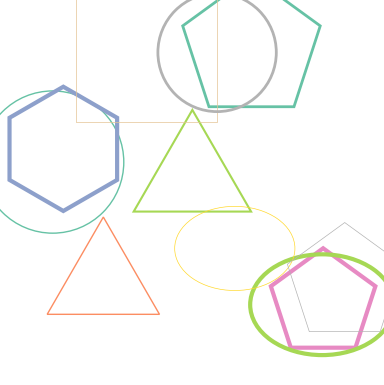[{"shape": "circle", "thickness": 1, "radius": 0.92, "center": [0.137, 0.579]}, {"shape": "pentagon", "thickness": 2, "radius": 0.94, "center": [0.653, 0.875]}, {"shape": "triangle", "thickness": 1, "radius": 0.84, "center": [0.268, 0.268]}, {"shape": "hexagon", "thickness": 3, "radius": 0.81, "center": [0.164, 0.613]}, {"shape": "pentagon", "thickness": 3, "radius": 0.71, "center": [0.839, 0.212]}, {"shape": "triangle", "thickness": 1.5, "radius": 0.88, "center": [0.5, 0.538]}, {"shape": "oval", "thickness": 3, "radius": 0.93, "center": [0.837, 0.209]}, {"shape": "oval", "thickness": 0.5, "radius": 0.78, "center": [0.61, 0.355]}, {"shape": "square", "thickness": 0.5, "radius": 0.91, "center": [0.38, 0.865]}, {"shape": "circle", "thickness": 2, "radius": 0.77, "center": [0.564, 0.864]}, {"shape": "pentagon", "thickness": 0.5, "radius": 0.78, "center": [0.895, 0.265]}]